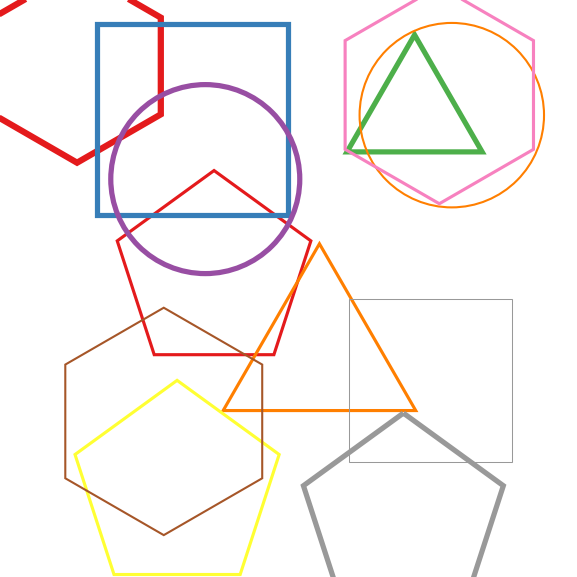[{"shape": "pentagon", "thickness": 1.5, "radius": 0.88, "center": [0.371, 0.528]}, {"shape": "hexagon", "thickness": 3, "radius": 0.84, "center": [0.133, 0.885]}, {"shape": "square", "thickness": 2.5, "radius": 0.83, "center": [0.333, 0.792]}, {"shape": "triangle", "thickness": 2.5, "radius": 0.68, "center": [0.718, 0.804]}, {"shape": "circle", "thickness": 2.5, "radius": 0.82, "center": [0.355, 0.689]}, {"shape": "circle", "thickness": 1, "radius": 0.8, "center": [0.782, 0.8]}, {"shape": "triangle", "thickness": 1.5, "radius": 0.96, "center": [0.553, 0.384]}, {"shape": "pentagon", "thickness": 1.5, "radius": 0.93, "center": [0.307, 0.155]}, {"shape": "hexagon", "thickness": 1, "radius": 0.98, "center": [0.284, 0.269]}, {"shape": "hexagon", "thickness": 1.5, "radius": 0.94, "center": [0.761, 0.835]}, {"shape": "square", "thickness": 0.5, "radius": 0.71, "center": [0.746, 0.34]}, {"shape": "pentagon", "thickness": 2.5, "radius": 0.91, "center": [0.699, 0.102]}]